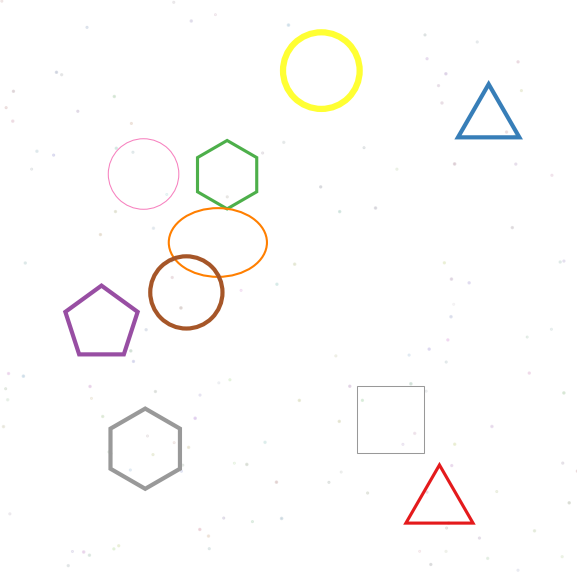[{"shape": "triangle", "thickness": 1.5, "radius": 0.34, "center": [0.761, 0.127]}, {"shape": "triangle", "thickness": 2, "radius": 0.31, "center": [0.846, 0.792]}, {"shape": "hexagon", "thickness": 1.5, "radius": 0.3, "center": [0.393, 0.697]}, {"shape": "pentagon", "thickness": 2, "radius": 0.33, "center": [0.176, 0.439]}, {"shape": "oval", "thickness": 1, "radius": 0.43, "center": [0.377, 0.579]}, {"shape": "circle", "thickness": 3, "radius": 0.33, "center": [0.556, 0.877]}, {"shape": "circle", "thickness": 2, "radius": 0.31, "center": [0.323, 0.493]}, {"shape": "circle", "thickness": 0.5, "radius": 0.31, "center": [0.249, 0.698]}, {"shape": "square", "thickness": 0.5, "radius": 0.29, "center": [0.676, 0.273]}, {"shape": "hexagon", "thickness": 2, "radius": 0.35, "center": [0.251, 0.222]}]